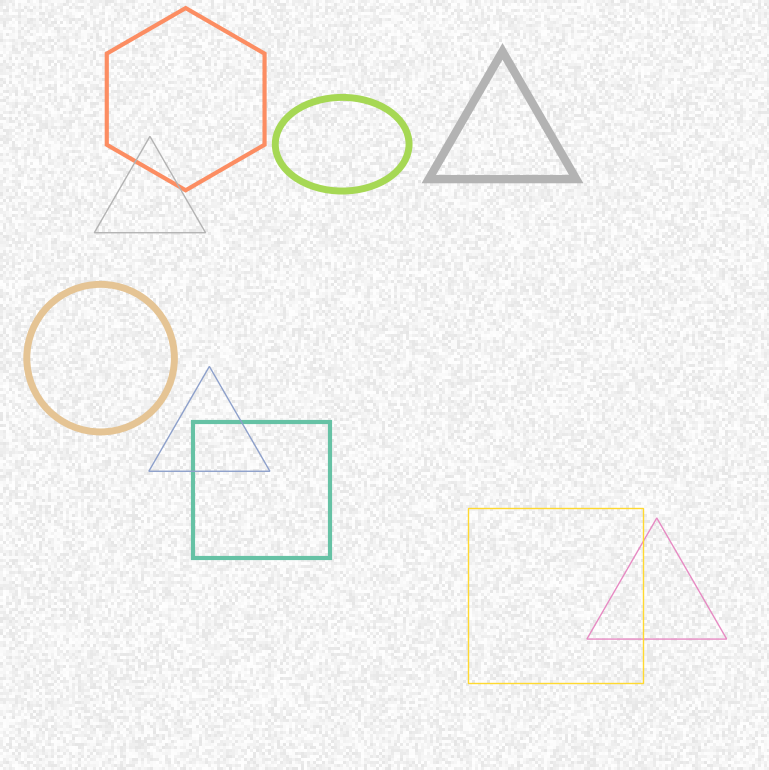[{"shape": "square", "thickness": 1.5, "radius": 0.44, "center": [0.34, 0.363]}, {"shape": "hexagon", "thickness": 1.5, "radius": 0.59, "center": [0.241, 0.871]}, {"shape": "triangle", "thickness": 0.5, "radius": 0.45, "center": [0.272, 0.433]}, {"shape": "triangle", "thickness": 0.5, "radius": 0.52, "center": [0.853, 0.222]}, {"shape": "oval", "thickness": 2.5, "radius": 0.43, "center": [0.444, 0.813]}, {"shape": "square", "thickness": 0.5, "radius": 0.57, "center": [0.722, 0.227]}, {"shape": "circle", "thickness": 2.5, "radius": 0.48, "center": [0.131, 0.535]}, {"shape": "triangle", "thickness": 3, "radius": 0.55, "center": [0.653, 0.823]}, {"shape": "triangle", "thickness": 0.5, "radius": 0.42, "center": [0.195, 0.739]}]